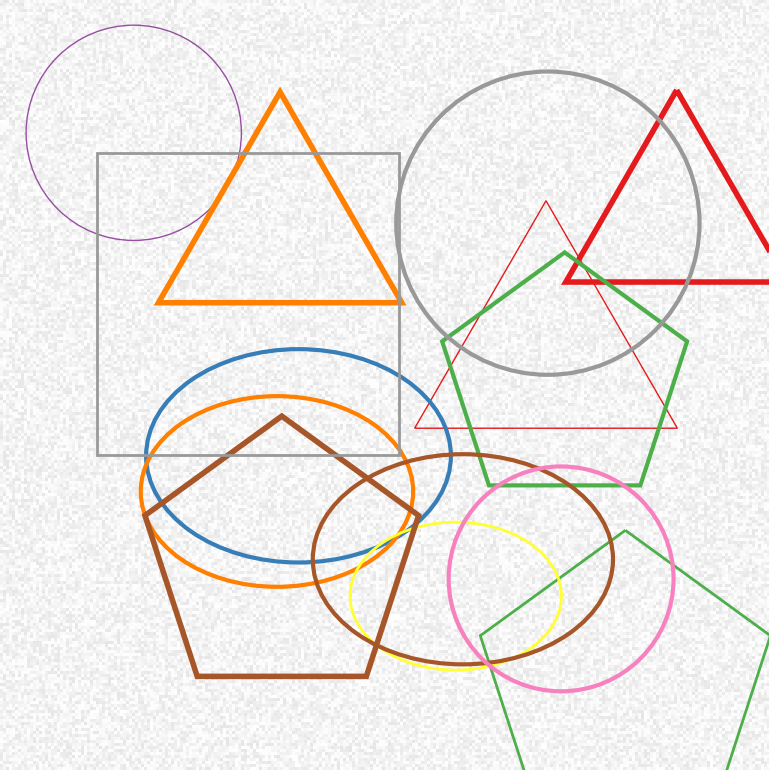[{"shape": "triangle", "thickness": 2, "radius": 0.83, "center": [0.879, 0.717]}, {"shape": "triangle", "thickness": 0.5, "radius": 0.98, "center": [0.709, 0.542]}, {"shape": "oval", "thickness": 1.5, "radius": 0.99, "center": [0.388, 0.408]}, {"shape": "pentagon", "thickness": 1.5, "radius": 0.84, "center": [0.733, 0.505]}, {"shape": "pentagon", "thickness": 1, "radius": 0.99, "center": [0.812, 0.113]}, {"shape": "circle", "thickness": 0.5, "radius": 0.7, "center": [0.174, 0.828]}, {"shape": "triangle", "thickness": 2, "radius": 0.91, "center": [0.364, 0.698]}, {"shape": "oval", "thickness": 1.5, "radius": 0.88, "center": [0.36, 0.362]}, {"shape": "oval", "thickness": 1, "radius": 0.69, "center": [0.592, 0.226]}, {"shape": "pentagon", "thickness": 2, "radius": 0.93, "center": [0.366, 0.273]}, {"shape": "oval", "thickness": 1.5, "radius": 0.97, "center": [0.601, 0.274]}, {"shape": "circle", "thickness": 1.5, "radius": 0.73, "center": [0.729, 0.248]}, {"shape": "circle", "thickness": 1.5, "radius": 0.98, "center": [0.712, 0.71]}, {"shape": "square", "thickness": 1, "radius": 0.98, "center": [0.322, 0.605]}]